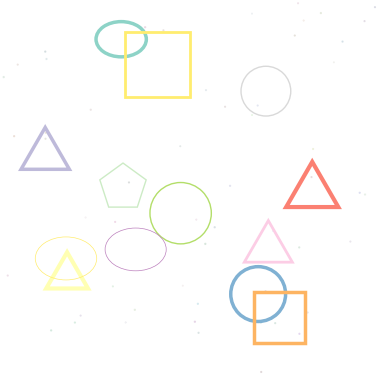[{"shape": "oval", "thickness": 2.5, "radius": 0.33, "center": [0.315, 0.898]}, {"shape": "triangle", "thickness": 3, "radius": 0.31, "center": [0.174, 0.282]}, {"shape": "triangle", "thickness": 2.5, "radius": 0.36, "center": [0.117, 0.596]}, {"shape": "triangle", "thickness": 3, "radius": 0.39, "center": [0.811, 0.501]}, {"shape": "circle", "thickness": 2.5, "radius": 0.36, "center": [0.671, 0.236]}, {"shape": "square", "thickness": 2.5, "radius": 0.34, "center": [0.726, 0.175]}, {"shape": "circle", "thickness": 1, "radius": 0.4, "center": [0.469, 0.446]}, {"shape": "triangle", "thickness": 2, "radius": 0.36, "center": [0.697, 0.355]}, {"shape": "circle", "thickness": 1, "radius": 0.32, "center": [0.691, 0.763]}, {"shape": "oval", "thickness": 0.5, "radius": 0.4, "center": [0.352, 0.352]}, {"shape": "pentagon", "thickness": 1, "radius": 0.32, "center": [0.319, 0.513]}, {"shape": "oval", "thickness": 0.5, "radius": 0.4, "center": [0.171, 0.329]}, {"shape": "square", "thickness": 2, "radius": 0.42, "center": [0.409, 0.832]}]